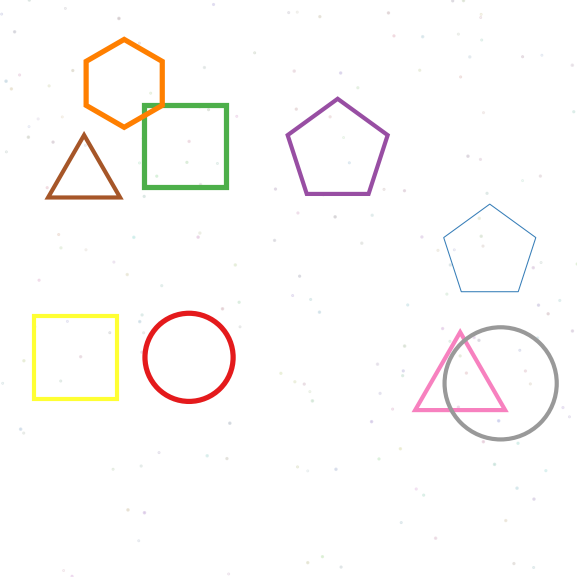[{"shape": "circle", "thickness": 2.5, "radius": 0.38, "center": [0.327, 0.38]}, {"shape": "pentagon", "thickness": 0.5, "radius": 0.42, "center": [0.848, 0.562]}, {"shape": "square", "thickness": 2.5, "radius": 0.35, "center": [0.32, 0.747]}, {"shape": "pentagon", "thickness": 2, "radius": 0.46, "center": [0.585, 0.737]}, {"shape": "hexagon", "thickness": 2.5, "radius": 0.38, "center": [0.215, 0.855]}, {"shape": "square", "thickness": 2, "radius": 0.36, "center": [0.131, 0.38]}, {"shape": "triangle", "thickness": 2, "radius": 0.36, "center": [0.146, 0.693]}, {"shape": "triangle", "thickness": 2, "radius": 0.45, "center": [0.797, 0.334]}, {"shape": "circle", "thickness": 2, "radius": 0.49, "center": [0.867, 0.335]}]